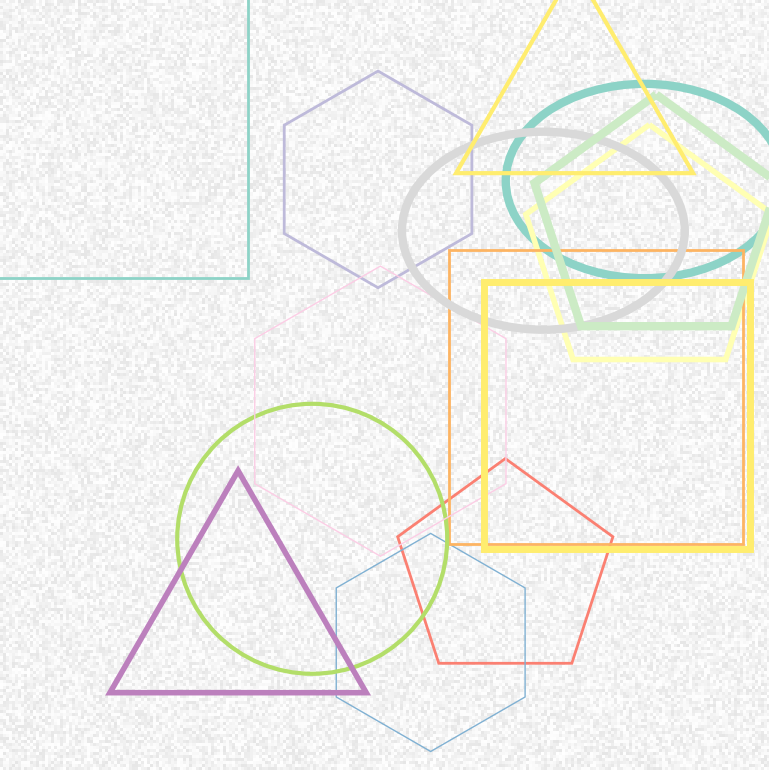[{"shape": "oval", "thickness": 3, "radius": 0.9, "center": [0.837, 0.765]}, {"shape": "square", "thickness": 1, "radius": 0.92, "center": [0.139, 0.822]}, {"shape": "pentagon", "thickness": 2, "radius": 0.84, "center": [0.843, 0.67]}, {"shape": "hexagon", "thickness": 1, "radius": 0.7, "center": [0.491, 0.767]}, {"shape": "pentagon", "thickness": 1, "radius": 0.73, "center": [0.656, 0.257]}, {"shape": "hexagon", "thickness": 0.5, "radius": 0.71, "center": [0.559, 0.166]}, {"shape": "square", "thickness": 1, "radius": 0.95, "center": [0.774, 0.485]}, {"shape": "circle", "thickness": 1.5, "radius": 0.88, "center": [0.405, 0.3]}, {"shape": "hexagon", "thickness": 0.5, "radius": 0.94, "center": [0.494, 0.466]}, {"shape": "oval", "thickness": 3, "radius": 0.92, "center": [0.706, 0.7]}, {"shape": "triangle", "thickness": 2, "radius": 0.96, "center": [0.309, 0.196]}, {"shape": "pentagon", "thickness": 3, "radius": 0.83, "center": [0.852, 0.711]}, {"shape": "square", "thickness": 2.5, "radius": 0.86, "center": [0.801, 0.46]}, {"shape": "triangle", "thickness": 1.5, "radius": 0.89, "center": [0.746, 0.864]}]